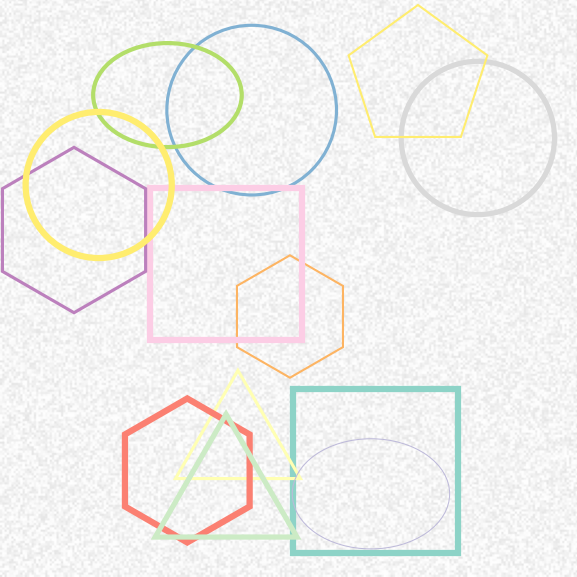[{"shape": "square", "thickness": 3, "radius": 0.71, "center": [0.651, 0.183]}, {"shape": "triangle", "thickness": 1.5, "radius": 0.62, "center": [0.412, 0.233]}, {"shape": "oval", "thickness": 0.5, "radius": 0.68, "center": [0.642, 0.144]}, {"shape": "hexagon", "thickness": 3, "radius": 0.62, "center": [0.324, 0.184]}, {"shape": "circle", "thickness": 1.5, "radius": 0.73, "center": [0.436, 0.808]}, {"shape": "hexagon", "thickness": 1, "radius": 0.53, "center": [0.502, 0.451]}, {"shape": "oval", "thickness": 2, "radius": 0.64, "center": [0.29, 0.834]}, {"shape": "square", "thickness": 3, "radius": 0.66, "center": [0.391, 0.542]}, {"shape": "circle", "thickness": 2.5, "radius": 0.66, "center": [0.827, 0.76]}, {"shape": "hexagon", "thickness": 1.5, "radius": 0.72, "center": [0.128, 0.601]}, {"shape": "triangle", "thickness": 2.5, "radius": 0.71, "center": [0.391, 0.14]}, {"shape": "circle", "thickness": 3, "radius": 0.63, "center": [0.171, 0.679]}, {"shape": "pentagon", "thickness": 1, "radius": 0.63, "center": [0.724, 0.864]}]